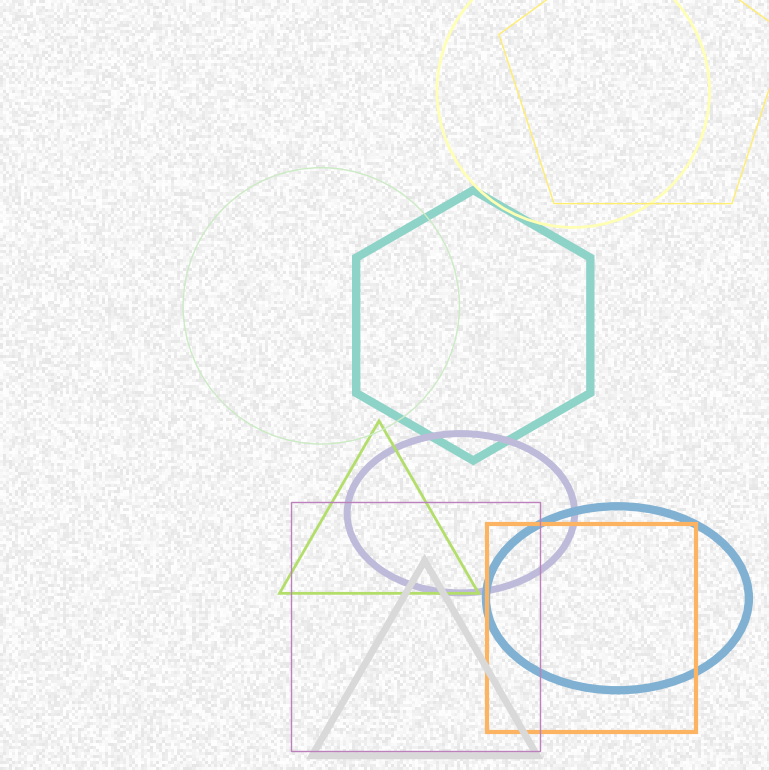[{"shape": "hexagon", "thickness": 3, "radius": 0.88, "center": [0.615, 0.577]}, {"shape": "circle", "thickness": 1, "radius": 0.89, "center": [0.744, 0.882]}, {"shape": "oval", "thickness": 2.5, "radius": 0.74, "center": [0.599, 0.333]}, {"shape": "oval", "thickness": 3, "radius": 0.85, "center": [0.802, 0.223]}, {"shape": "square", "thickness": 1.5, "radius": 0.68, "center": [0.768, 0.185]}, {"shape": "triangle", "thickness": 1, "radius": 0.75, "center": [0.492, 0.304]}, {"shape": "triangle", "thickness": 2.5, "radius": 0.84, "center": [0.551, 0.103]}, {"shape": "square", "thickness": 0.5, "radius": 0.81, "center": [0.54, 0.186]}, {"shape": "circle", "thickness": 0.5, "radius": 0.9, "center": [0.417, 0.603]}, {"shape": "pentagon", "thickness": 0.5, "radius": 0.98, "center": [0.835, 0.895]}]